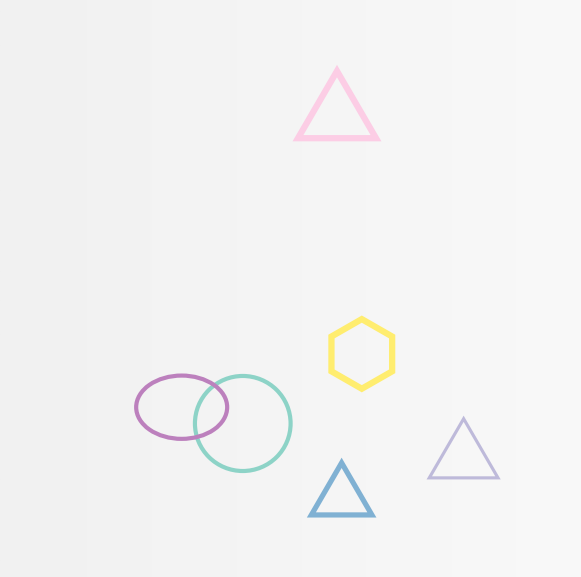[{"shape": "circle", "thickness": 2, "radius": 0.41, "center": [0.418, 0.266]}, {"shape": "triangle", "thickness": 1.5, "radius": 0.34, "center": [0.798, 0.206]}, {"shape": "triangle", "thickness": 2.5, "radius": 0.3, "center": [0.588, 0.138]}, {"shape": "triangle", "thickness": 3, "radius": 0.39, "center": [0.58, 0.799]}, {"shape": "oval", "thickness": 2, "radius": 0.39, "center": [0.313, 0.294]}, {"shape": "hexagon", "thickness": 3, "radius": 0.3, "center": [0.622, 0.386]}]